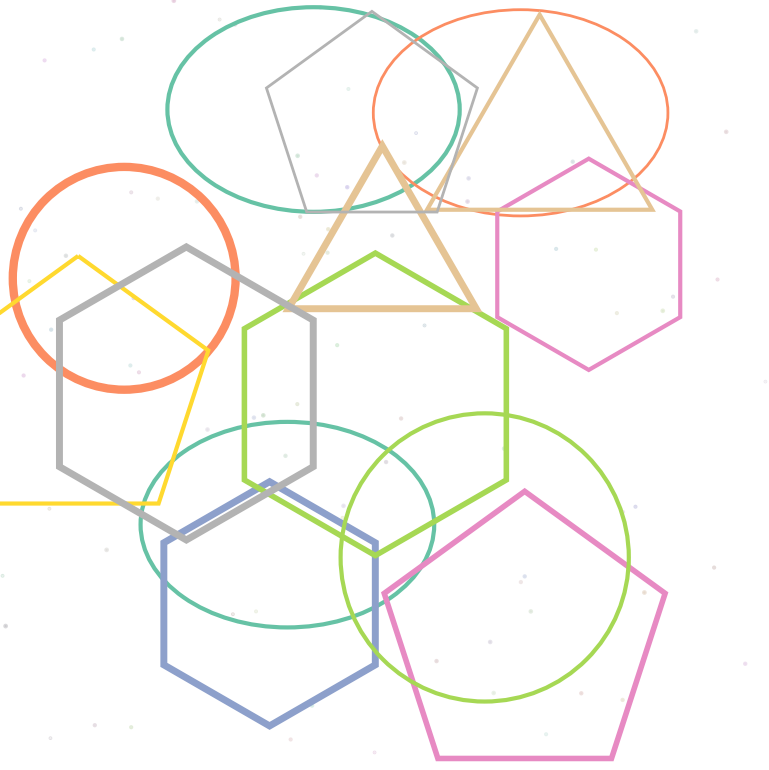[{"shape": "oval", "thickness": 1.5, "radius": 0.95, "center": [0.373, 0.319]}, {"shape": "oval", "thickness": 1.5, "radius": 0.95, "center": [0.407, 0.858]}, {"shape": "circle", "thickness": 3, "radius": 0.72, "center": [0.161, 0.639]}, {"shape": "oval", "thickness": 1, "radius": 0.96, "center": [0.676, 0.853]}, {"shape": "hexagon", "thickness": 2.5, "radius": 0.79, "center": [0.35, 0.216]}, {"shape": "hexagon", "thickness": 1.5, "radius": 0.69, "center": [0.765, 0.657]}, {"shape": "pentagon", "thickness": 2, "radius": 0.96, "center": [0.681, 0.17]}, {"shape": "circle", "thickness": 1.5, "radius": 0.94, "center": [0.629, 0.276]}, {"shape": "hexagon", "thickness": 2, "radius": 0.98, "center": [0.487, 0.475]}, {"shape": "pentagon", "thickness": 1.5, "radius": 0.89, "center": [0.101, 0.49]}, {"shape": "triangle", "thickness": 2.5, "radius": 0.7, "center": [0.497, 0.669]}, {"shape": "triangle", "thickness": 1.5, "radius": 0.84, "center": [0.701, 0.812]}, {"shape": "pentagon", "thickness": 1, "radius": 0.72, "center": [0.483, 0.841]}, {"shape": "hexagon", "thickness": 2.5, "radius": 0.95, "center": [0.242, 0.489]}]